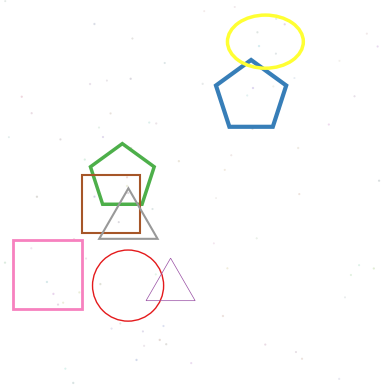[{"shape": "circle", "thickness": 1, "radius": 0.46, "center": [0.333, 0.258]}, {"shape": "pentagon", "thickness": 3, "radius": 0.48, "center": [0.652, 0.748]}, {"shape": "pentagon", "thickness": 2.5, "radius": 0.44, "center": [0.318, 0.54]}, {"shape": "triangle", "thickness": 0.5, "radius": 0.37, "center": [0.443, 0.256]}, {"shape": "oval", "thickness": 2.5, "radius": 0.49, "center": [0.689, 0.892]}, {"shape": "square", "thickness": 1.5, "radius": 0.38, "center": [0.289, 0.47]}, {"shape": "square", "thickness": 2, "radius": 0.45, "center": [0.124, 0.287]}, {"shape": "triangle", "thickness": 1.5, "radius": 0.44, "center": [0.333, 0.423]}]